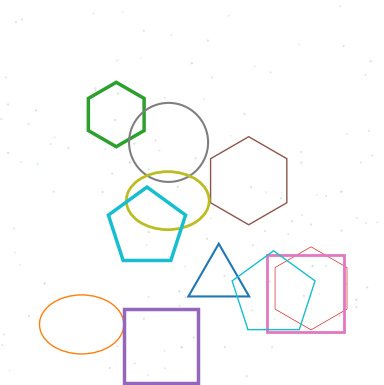[{"shape": "triangle", "thickness": 1.5, "radius": 0.46, "center": [0.568, 0.276]}, {"shape": "oval", "thickness": 1, "radius": 0.55, "center": [0.212, 0.157]}, {"shape": "hexagon", "thickness": 2.5, "radius": 0.42, "center": [0.302, 0.703]}, {"shape": "hexagon", "thickness": 0.5, "radius": 0.54, "center": [0.808, 0.251]}, {"shape": "square", "thickness": 2.5, "radius": 0.48, "center": [0.419, 0.101]}, {"shape": "hexagon", "thickness": 1, "radius": 0.57, "center": [0.646, 0.531]}, {"shape": "square", "thickness": 2, "radius": 0.5, "center": [0.793, 0.238]}, {"shape": "circle", "thickness": 1.5, "radius": 0.51, "center": [0.438, 0.63]}, {"shape": "oval", "thickness": 2, "radius": 0.54, "center": [0.436, 0.479]}, {"shape": "pentagon", "thickness": 1, "radius": 0.57, "center": [0.711, 0.235]}, {"shape": "pentagon", "thickness": 2.5, "radius": 0.53, "center": [0.382, 0.409]}]